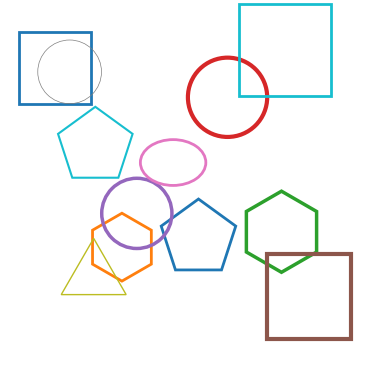[{"shape": "square", "thickness": 2, "radius": 0.47, "center": [0.142, 0.824]}, {"shape": "pentagon", "thickness": 2, "radius": 0.51, "center": [0.516, 0.381]}, {"shape": "hexagon", "thickness": 2, "radius": 0.44, "center": [0.317, 0.358]}, {"shape": "hexagon", "thickness": 2.5, "radius": 0.53, "center": [0.731, 0.398]}, {"shape": "circle", "thickness": 3, "radius": 0.51, "center": [0.591, 0.747]}, {"shape": "circle", "thickness": 2.5, "radius": 0.46, "center": [0.355, 0.446]}, {"shape": "square", "thickness": 3, "radius": 0.55, "center": [0.803, 0.23]}, {"shape": "oval", "thickness": 2, "radius": 0.43, "center": [0.45, 0.578]}, {"shape": "circle", "thickness": 0.5, "radius": 0.41, "center": [0.181, 0.813]}, {"shape": "triangle", "thickness": 1, "radius": 0.49, "center": [0.243, 0.283]}, {"shape": "pentagon", "thickness": 1.5, "radius": 0.51, "center": [0.248, 0.621]}, {"shape": "square", "thickness": 2, "radius": 0.6, "center": [0.741, 0.87]}]